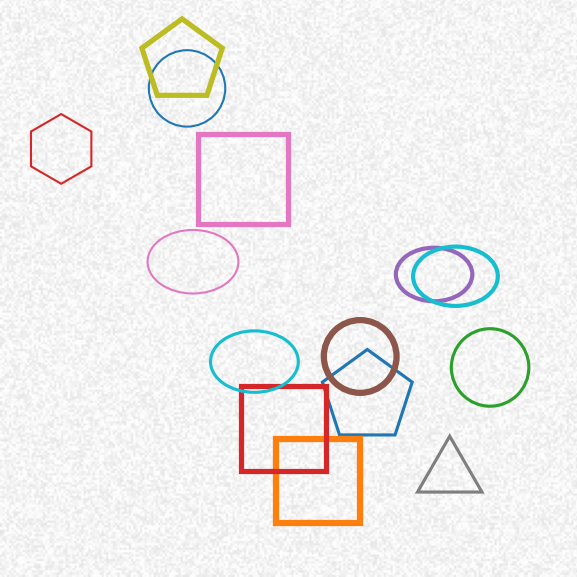[{"shape": "circle", "thickness": 1, "radius": 0.33, "center": [0.324, 0.846]}, {"shape": "pentagon", "thickness": 1.5, "radius": 0.41, "center": [0.636, 0.312]}, {"shape": "square", "thickness": 3, "radius": 0.36, "center": [0.55, 0.166]}, {"shape": "circle", "thickness": 1.5, "radius": 0.34, "center": [0.849, 0.363]}, {"shape": "hexagon", "thickness": 1, "radius": 0.3, "center": [0.106, 0.741]}, {"shape": "square", "thickness": 2.5, "radius": 0.37, "center": [0.492, 0.257]}, {"shape": "oval", "thickness": 2, "radius": 0.33, "center": [0.752, 0.524]}, {"shape": "circle", "thickness": 3, "radius": 0.31, "center": [0.624, 0.382]}, {"shape": "oval", "thickness": 1, "radius": 0.39, "center": [0.334, 0.546]}, {"shape": "square", "thickness": 2.5, "radius": 0.39, "center": [0.421, 0.689]}, {"shape": "triangle", "thickness": 1.5, "radius": 0.32, "center": [0.779, 0.179]}, {"shape": "pentagon", "thickness": 2.5, "radius": 0.37, "center": [0.315, 0.893]}, {"shape": "oval", "thickness": 1.5, "radius": 0.38, "center": [0.441, 0.373]}, {"shape": "oval", "thickness": 2, "radius": 0.37, "center": [0.789, 0.521]}]